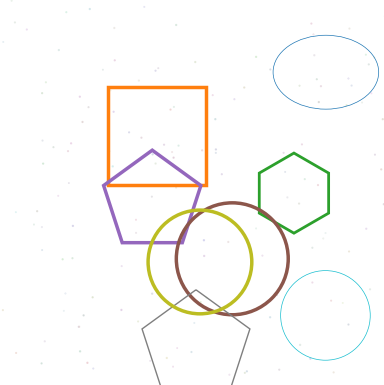[{"shape": "oval", "thickness": 0.5, "radius": 0.69, "center": [0.846, 0.812]}, {"shape": "square", "thickness": 2.5, "radius": 0.64, "center": [0.407, 0.647]}, {"shape": "hexagon", "thickness": 2, "radius": 0.52, "center": [0.764, 0.498]}, {"shape": "pentagon", "thickness": 2.5, "radius": 0.66, "center": [0.395, 0.477]}, {"shape": "circle", "thickness": 2.5, "radius": 0.73, "center": [0.603, 0.328]}, {"shape": "pentagon", "thickness": 1, "radius": 0.74, "center": [0.509, 0.1]}, {"shape": "circle", "thickness": 2.5, "radius": 0.67, "center": [0.519, 0.32]}, {"shape": "circle", "thickness": 0.5, "radius": 0.58, "center": [0.845, 0.181]}]